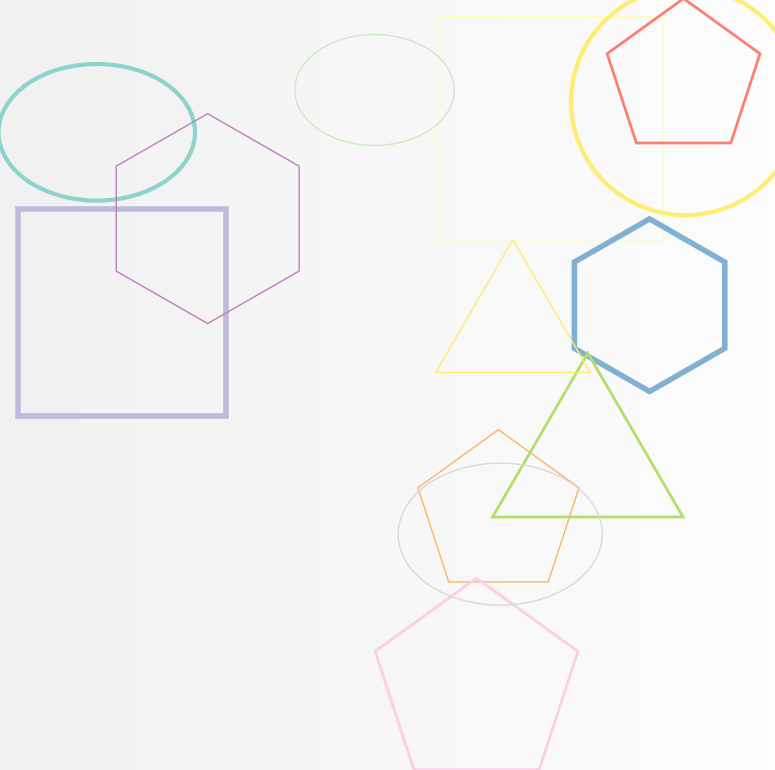[{"shape": "oval", "thickness": 1.5, "radius": 0.63, "center": [0.125, 0.828]}, {"shape": "square", "thickness": 0.5, "radius": 0.73, "center": [0.71, 0.833]}, {"shape": "square", "thickness": 2, "radius": 0.67, "center": [0.158, 0.594]}, {"shape": "pentagon", "thickness": 1, "radius": 0.52, "center": [0.882, 0.898]}, {"shape": "hexagon", "thickness": 2, "radius": 0.56, "center": [0.838, 0.604]}, {"shape": "pentagon", "thickness": 0.5, "radius": 0.55, "center": [0.643, 0.333]}, {"shape": "triangle", "thickness": 1, "radius": 0.71, "center": [0.758, 0.399]}, {"shape": "pentagon", "thickness": 1, "radius": 0.69, "center": [0.615, 0.112]}, {"shape": "oval", "thickness": 0.5, "radius": 0.66, "center": [0.645, 0.306]}, {"shape": "hexagon", "thickness": 0.5, "radius": 0.68, "center": [0.268, 0.716]}, {"shape": "oval", "thickness": 0.5, "radius": 0.51, "center": [0.483, 0.883]}, {"shape": "triangle", "thickness": 0.5, "radius": 0.58, "center": [0.662, 0.574]}, {"shape": "circle", "thickness": 1.5, "radius": 0.74, "center": [0.885, 0.868]}]